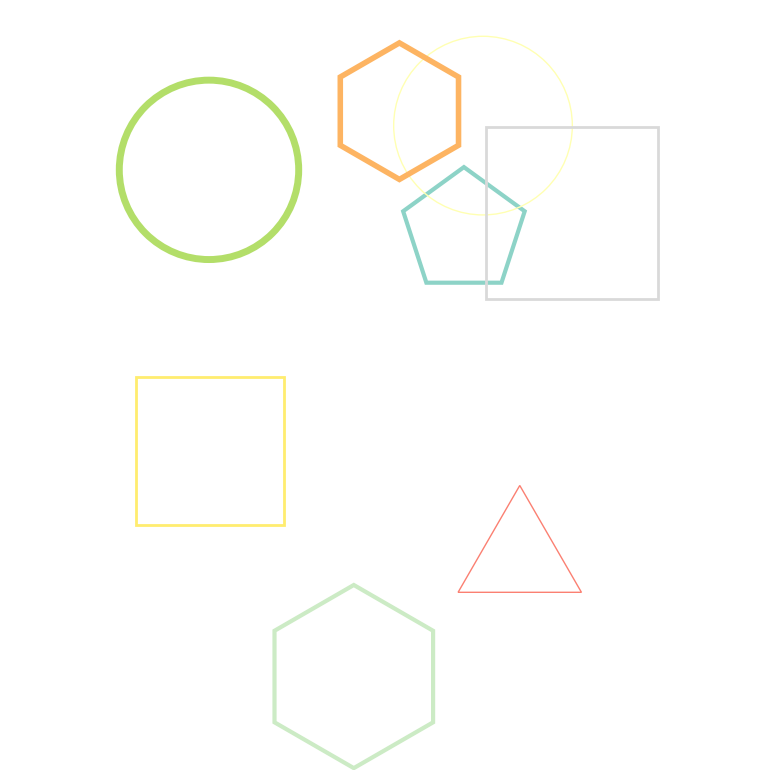[{"shape": "pentagon", "thickness": 1.5, "radius": 0.41, "center": [0.602, 0.7]}, {"shape": "circle", "thickness": 0.5, "radius": 0.58, "center": [0.627, 0.837]}, {"shape": "triangle", "thickness": 0.5, "radius": 0.46, "center": [0.675, 0.277]}, {"shape": "hexagon", "thickness": 2, "radius": 0.44, "center": [0.519, 0.856]}, {"shape": "circle", "thickness": 2.5, "radius": 0.58, "center": [0.271, 0.779]}, {"shape": "square", "thickness": 1, "radius": 0.56, "center": [0.743, 0.723]}, {"shape": "hexagon", "thickness": 1.5, "radius": 0.59, "center": [0.459, 0.121]}, {"shape": "square", "thickness": 1, "radius": 0.48, "center": [0.272, 0.414]}]